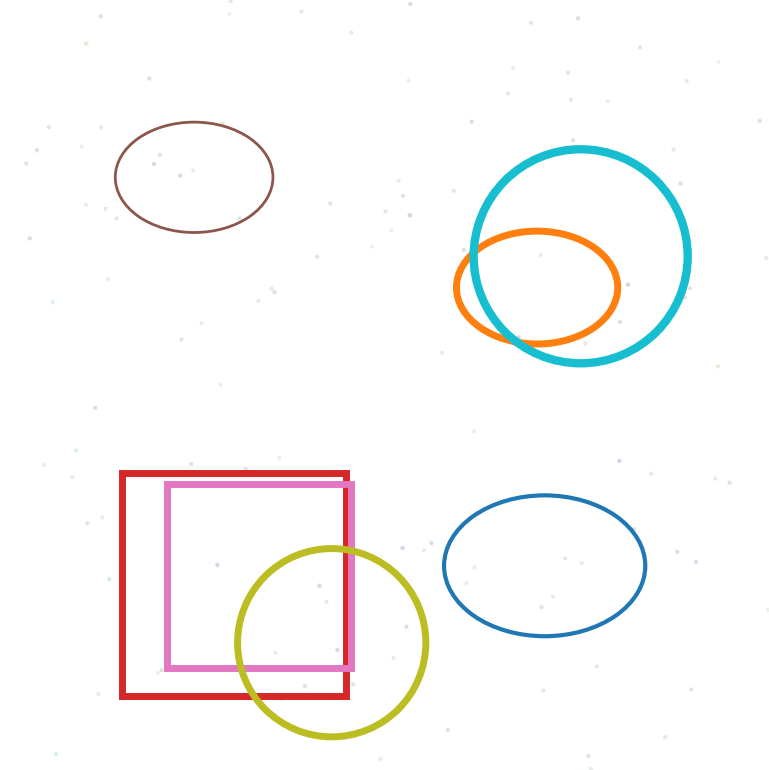[{"shape": "oval", "thickness": 1.5, "radius": 0.65, "center": [0.707, 0.265]}, {"shape": "oval", "thickness": 2.5, "radius": 0.52, "center": [0.698, 0.627]}, {"shape": "square", "thickness": 2.5, "radius": 0.73, "center": [0.303, 0.241]}, {"shape": "oval", "thickness": 1, "radius": 0.51, "center": [0.252, 0.77]}, {"shape": "square", "thickness": 2.5, "radius": 0.6, "center": [0.336, 0.252]}, {"shape": "circle", "thickness": 2.5, "radius": 0.61, "center": [0.431, 0.165]}, {"shape": "circle", "thickness": 3, "radius": 0.69, "center": [0.754, 0.667]}]